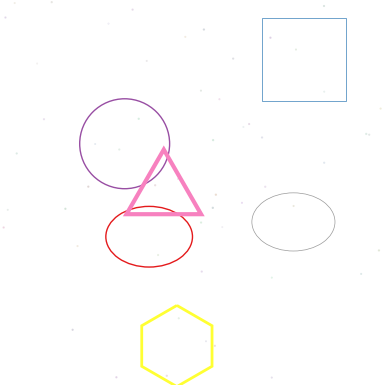[{"shape": "oval", "thickness": 1, "radius": 0.56, "center": [0.387, 0.385]}, {"shape": "square", "thickness": 0.5, "radius": 0.54, "center": [0.789, 0.845]}, {"shape": "circle", "thickness": 1, "radius": 0.58, "center": [0.324, 0.627]}, {"shape": "hexagon", "thickness": 2, "radius": 0.53, "center": [0.459, 0.101]}, {"shape": "triangle", "thickness": 3, "radius": 0.56, "center": [0.425, 0.5]}, {"shape": "oval", "thickness": 0.5, "radius": 0.54, "center": [0.762, 0.424]}]